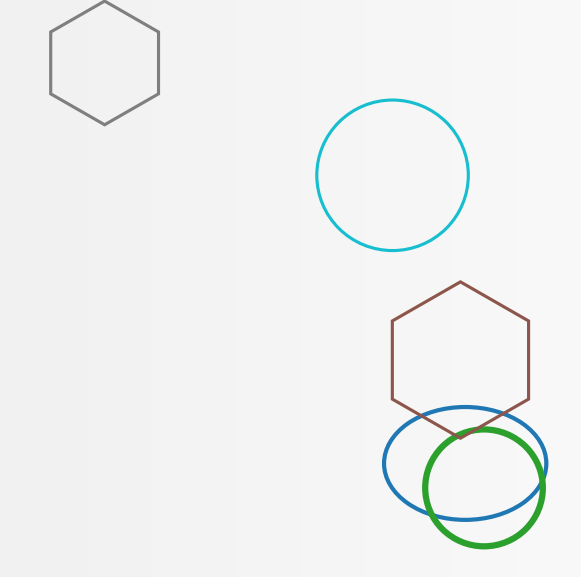[{"shape": "oval", "thickness": 2, "radius": 0.7, "center": [0.8, 0.197]}, {"shape": "circle", "thickness": 3, "radius": 0.51, "center": [0.833, 0.154]}, {"shape": "hexagon", "thickness": 1.5, "radius": 0.68, "center": [0.792, 0.376]}, {"shape": "hexagon", "thickness": 1.5, "radius": 0.54, "center": [0.18, 0.89]}, {"shape": "circle", "thickness": 1.5, "radius": 0.65, "center": [0.675, 0.696]}]